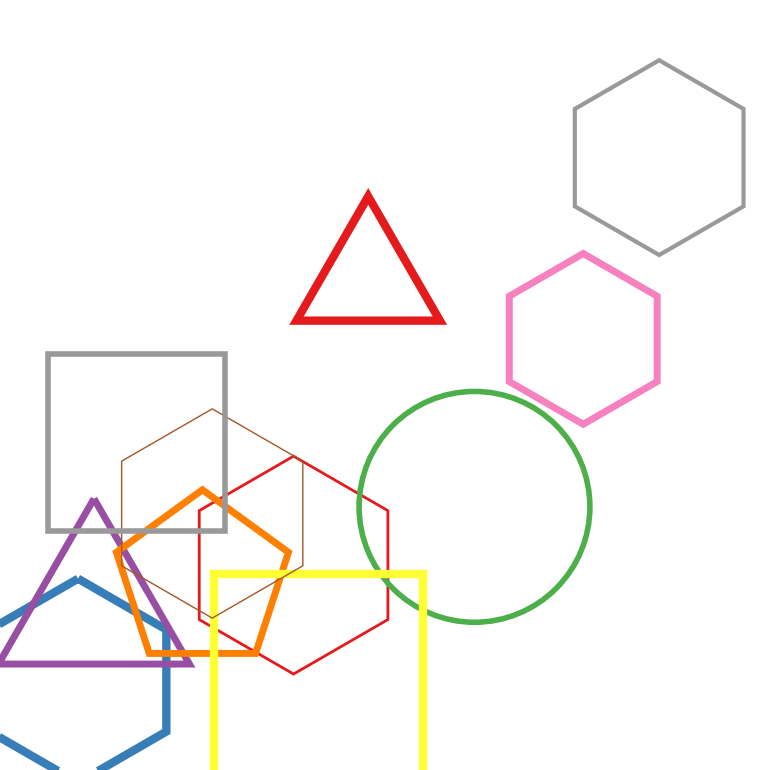[{"shape": "triangle", "thickness": 3, "radius": 0.54, "center": [0.478, 0.637]}, {"shape": "hexagon", "thickness": 1, "radius": 0.71, "center": [0.381, 0.266]}, {"shape": "hexagon", "thickness": 3, "radius": 0.66, "center": [0.101, 0.116]}, {"shape": "circle", "thickness": 2, "radius": 0.75, "center": [0.616, 0.342]}, {"shape": "triangle", "thickness": 2.5, "radius": 0.72, "center": [0.122, 0.209]}, {"shape": "pentagon", "thickness": 2.5, "radius": 0.59, "center": [0.263, 0.246]}, {"shape": "square", "thickness": 3, "radius": 0.68, "center": [0.414, 0.119]}, {"shape": "hexagon", "thickness": 0.5, "radius": 0.68, "center": [0.276, 0.333]}, {"shape": "hexagon", "thickness": 2.5, "radius": 0.55, "center": [0.757, 0.56]}, {"shape": "square", "thickness": 2, "radius": 0.57, "center": [0.177, 0.425]}, {"shape": "hexagon", "thickness": 1.5, "radius": 0.63, "center": [0.856, 0.795]}]